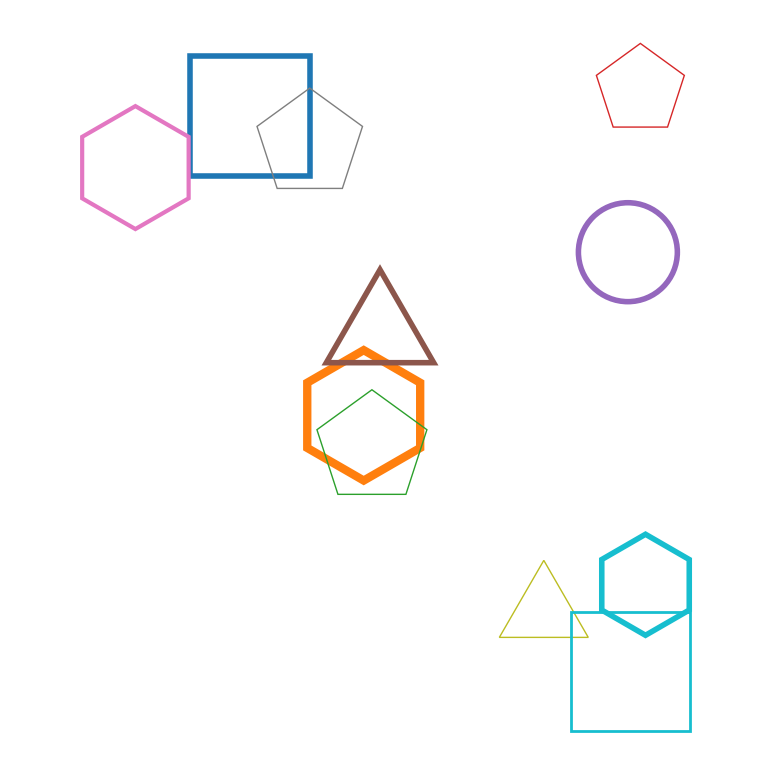[{"shape": "square", "thickness": 2, "radius": 0.39, "center": [0.325, 0.85]}, {"shape": "hexagon", "thickness": 3, "radius": 0.42, "center": [0.472, 0.461]}, {"shape": "pentagon", "thickness": 0.5, "radius": 0.38, "center": [0.483, 0.419]}, {"shape": "pentagon", "thickness": 0.5, "radius": 0.3, "center": [0.832, 0.884]}, {"shape": "circle", "thickness": 2, "radius": 0.32, "center": [0.815, 0.672]}, {"shape": "triangle", "thickness": 2, "radius": 0.4, "center": [0.494, 0.569]}, {"shape": "hexagon", "thickness": 1.5, "radius": 0.4, "center": [0.176, 0.782]}, {"shape": "pentagon", "thickness": 0.5, "radius": 0.36, "center": [0.402, 0.814]}, {"shape": "triangle", "thickness": 0.5, "radius": 0.33, "center": [0.706, 0.206]}, {"shape": "square", "thickness": 1, "radius": 0.39, "center": [0.819, 0.128]}, {"shape": "hexagon", "thickness": 2, "radius": 0.33, "center": [0.838, 0.241]}]